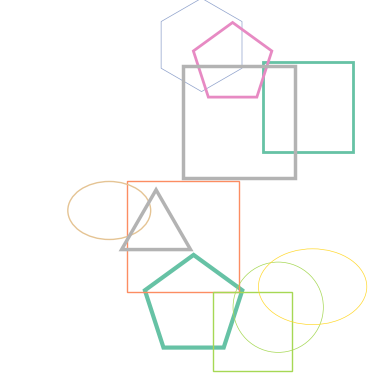[{"shape": "pentagon", "thickness": 3, "radius": 0.67, "center": [0.503, 0.205]}, {"shape": "square", "thickness": 2, "radius": 0.58, "center": [0.799, 0.722]}, {"shape": "square", "thickness": 1, "radius": 0.72, "center": [0.475, 0.385]}, {"shape": "hexagon", "thickness": 0.5, "radius": 0.61, "center": [0.524, 0.883]}, {"shape": "pentagon", "thickness": 2, "radius": 0.54, "center": [0.604, 0.834]}, {"shape": "circle", "thickness": 0.5, "radius": 0.59, "center": [0.723, 0.202]}, {"shape": "square", "thickness": 1, "radius": 0.51, "center": [0.656, 0.14]}, {"shape": "oval", "thickness": 0.5, "radius": 0.7, "center": [0.812, 0.255]}, {"shape": "oval", "thickness": 1, "radius": 0.54, "center": [0.284, 0.453]}, {"shape": "square", "thickness": 2.5, "radius": 0.72, "center": [0.621, 0.684]}, {"shape": "triangle", "thickness": 2.5, "radius": 0.52, "center": [0.405, 0.403]}]